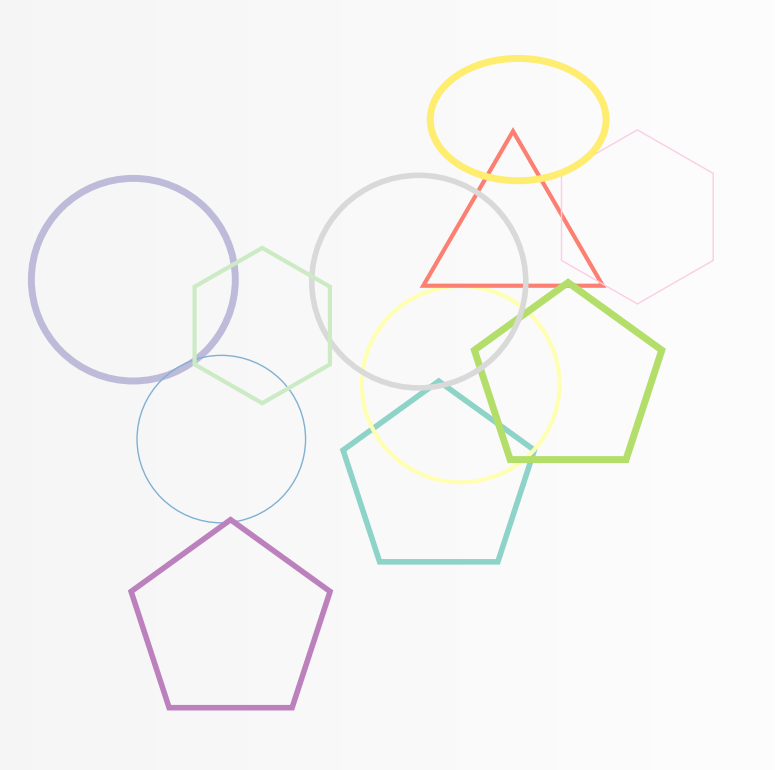[{"shape": "pentagon", "thickness": 2, "radius": 0.65, "center": [0.566, 0.375]}, {"shape": "circle", "thickness": 1.5, "radius": 0.64, "center": [0.594, 0.501]}, {"shape": "circle", "thickness": 2.5, "radius": 0.66, "center": [0.172, 0.637]}, {"shape": "triangle", "thickness": 1.5, "radius": 0.67, "center": [0.662, 0.696]}, {"shape": "circle", "thickness": 0.5, "radius": 0.54, "center": [0.286, 0.43]}, {"shape": "pentagon", "thickness": 2.5, "radius": 0.64, "center": [0.733, 0.506]}, {"shape": "hexagon", "thickness": 0.5, "radius": 0.57, "center": [0.822, 0.718]}, {"shape": "circle", "thickness": 2, "radius": 0.69, "center": [0.54, 0.634]}, {"shape": "pentagon", "thickness": 2, "radius": 0.67, "center": [0.298, 0.19]}, {"shape": "hexagon", "thickness": 1.5, "radius": 0.5, "center": [0.338, 0.577]}, {"shape": "oval", "thickness": 2.5, "radius": 0.57, "center": [0.669, 0.845]}]